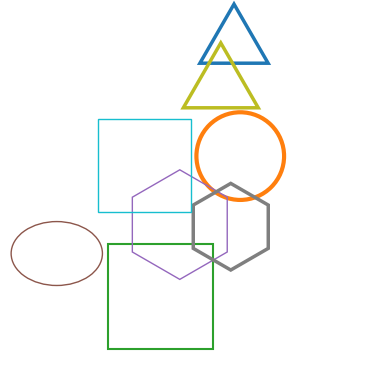[{"shape": "triangle", "thickness": 2.5, "radius": 0.51, "center": [0.608, 0.887]}, {"shape": "circle", "thickness": 3, "radius": 0.57, "center": [0.624, 0.595]}, {"shape": "square", "thickness": 1.5, "radius": 0.68, "center": [0.417, 0.229]}, {"shape": "hexagon", "thickness": 1, "radius": 0.71, "center": [0.467, 0.417]}, {"shape": "oval", "thickness": 1, "radius": 0.59, "center": [0.147, 0.341]}, {"shape": "hexagon", "thickness": 2.5, "radius": 0.56, "center": [0.599, 0.411]}, {"shape": "triangle", "thickness": 2.5, "radius": 0.56, "center": [0.573, 0.776]}, {"shape": "square", "thickness": 1, "radius": 0.61, "center": [0.374, 0.569]}]